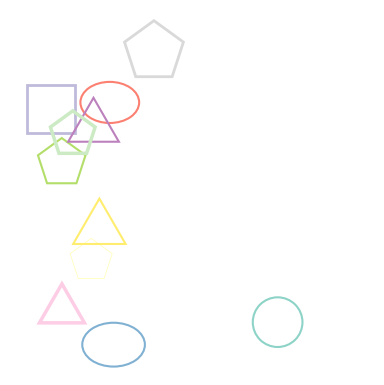[{"shape": "circle", "thickness": 1.5, "radius": 0.32, "center": [0.721, 0.163]}, {"shape": "pentagon", "thickness": 0.5, "radius": 0.29, "center": [0.237, 0.323]}, {"shape": "square", "thickness": 2, "radius": 0.31, "center": [0.133, 0.717]}, {"shape": "oval", "thickness": 1.5, "radius": 0.38, "center": [0.285, 0.734]}, {"shape": "oval", "thickness": 1.5, "radius": 0.41, "center": [0.295, 0.105]}, {"shape": "pentagon", "thickness": 1.5, "radius": 0.32, "center": [0.16, 0.577]}, {"shape": "triangle", "thickness": 2.5, "radius": 0.34, "center": [0.161, 0.195]}, {"shape": "pentagon", "thickness": 2, "radius": 0.4, "center": [0.4, 0.866]}, {"shape": "triangle", "thickness": 1.5, "radius": 0.38, "center": [0.243, 0.67]}, {"shape": "pentagon", "thickness": 2.5, "radius": 0.3, "center": [0.189, 0.651]}, {"shape": "triangle", "thickness": 1.5, "radius": 0.39, "center": [0.258, 0.406]}]